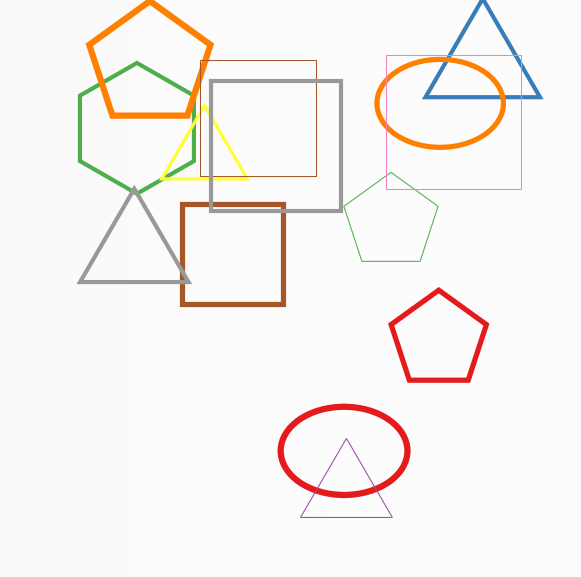[{"shape": "oval", "thickness": 3, "radius": 0.55, "center": [0.592, 0.218]}, {"shape": "pentagon", "thickness": 2.5, "radius": 0.43, "center": [0.755, 0.41]}, {"shape": "triangle", "thickness": 2, "radius": 0.57, "center": [0.831, 0.888]}, {"shape": "pentagon", "thickness": 0.5, "radius": 0.43, "center": [0.673, 0.616]}, {"shape": "hexagon", "thickness": 2, "radius": 0.57, "center": [0.236, 0.777]}, {"shape": "triangle", "thickness": 0.5, "radius": 0.46, "center": [0.596, 0.149]}, {"shape": "oval", "thickness": 2.5, "radius": 0.54, "center": [0.757, 0.82]}, {"shape": "pentagon", "thickness": 3, "radius": 0.55, "center": [0.258, 0.888]}, {"shape": "triangle", "thickness": 1.5, "radius": 0.42, "center": [0.352, 0.732]}, {"shape": "square", "thickness": 0.5, "radius": 0.5, "center": [0.444, 0.795]}, {"shape": "square", "thickness": 2.5, "radius": 0.43, "center": [0.4, 0.559]}, {"shape": "square", "thickness": 0.5, "radius": 0.58, "center": [0.781, 0.789]}, {"shape": "square", "thickness": 2, "radius": 0.56, "center": [0.475, 0.746]}, {"shape": "triangle", "thickness": 2, "radius": 0.54, "center": [0.231, 0.565]}]